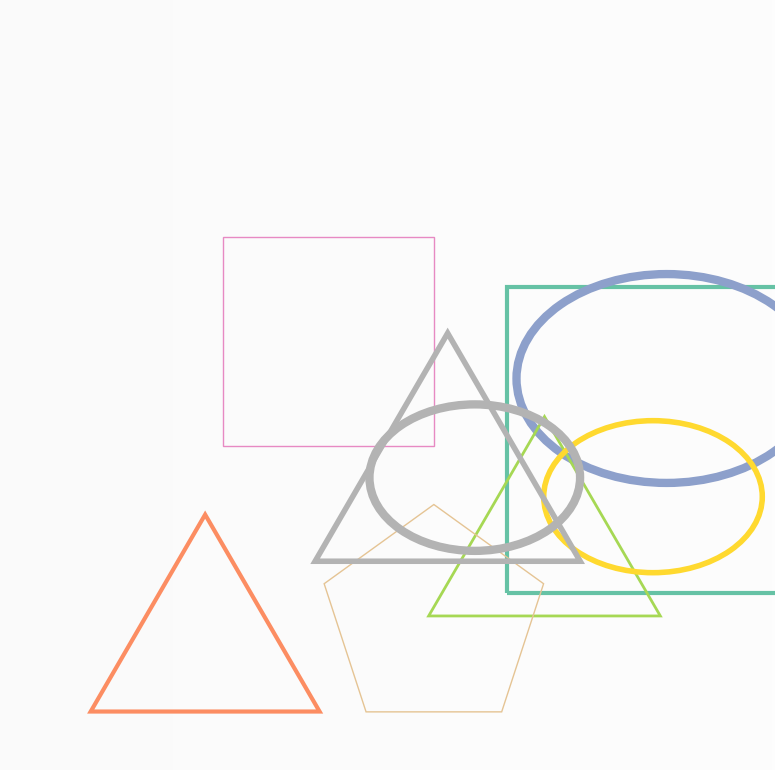[{"shape": "square", "thickness": 1.5, "radius": 0.99, "center": [0.853, 0.428]}, {"shape": "triangle", "thickness": 1.5, "radius": 0.85, "center": [0.265, 0.161]}, {"shape": "oval", "thickness": 3, "radius": 0.97, "center": [0.86, 0.508]}, {"shape": "square", "thickness": 0.5, "radius": 0.68, "center": [0.424, 0.557]}, {"shape": "triangle", "thickness": 1, "radius": 0.86, "center": [0.703, 0.286]}, {"shape": "oval", "thickness": 2, "radius": 0.71, "center": [0.843, 0.355]}, {"shape": "pentagon", "thickness": 0.5, "radius": 0.74, "center": [0.56, 0.196]}, {"shape": "oval", "thickness": 3, "radius": 0.68, "center": [0.613, 0.38]}, {"shape": "triangle", "thickness": 2, "radius": 0.99, "center": [0.578, 0.37]}]